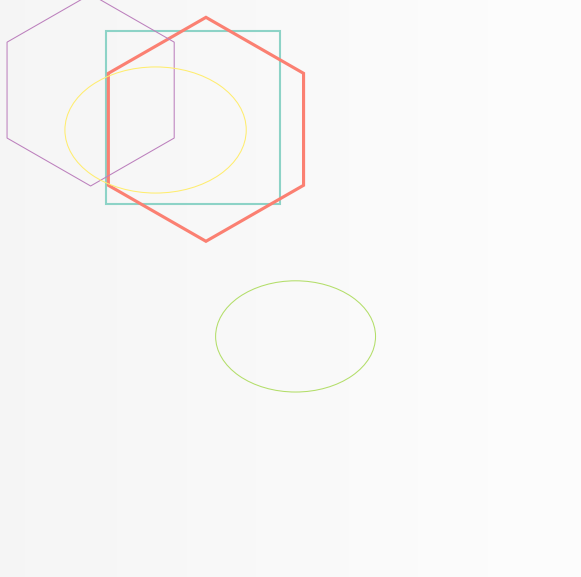[{"shape": "square", "thickness": 1, "radius": 0.75, "center": [0.332, 0.796]}, {"shape": "hexagon", "thickness": 1.5, "radius": 0.97, "center": [0.354, 0.775]}, {"shape": "oval", "thickness": 0.5, "radius": 0.69, "center": [0.509, 0.417]}, {"shape": "hexagon", "thickness": 0.5, "radius": 0.83, "center": [0.156, 0.843]}, {"shape": "oval", "thickness": 0.5, "radius": 0.78, "center": [0.268, 0.774]}]